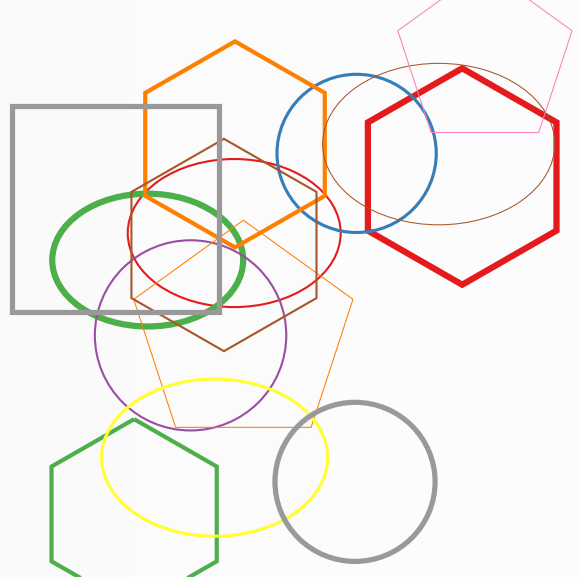[{"shape": "oval", "thickness": 1, "radius": 0.92, "center": [0.403, 0.596]}, {"shape": "hexagon", "thickness": 3, "radius": 0.94, "center": [0.795, 0.693]}, {"shape": "circle", "thickness": 1.5, "radius": 0.68, "center": [0.614, 0.734]}, {"shape": "hexagon", "thickness": 2, "radius": 0.82, "center": [0.231, 0.109]}, {"shape": "oval", "thickness": 3, "radius": 0.82, "center": [0.254, 0.549]}, {"shape": "circle", "thickness": 1, "radius": 0.82, "center": [0.328, 0.418]}, {"shape": "hexagon", "thickness": 2, "radius": 0.89, "center": [0.404, 0.749]}, {"shape": "pentagon", "thickness": 0.5, "radius": 0.99, "center": [0.419, 0.42]}, {"shape": "oval", "thickness": 1.5, "radius": 0.97, "center": [0.369, 0.207]}, {"shape": "hexagon", "thickness": 1, "radius": 0.92, "center": [0.385, 0.575]}, {"shape": "oval", "thickness": 0.5, "radius": 1.0, "center": [0.755, 0.75]}, {"shape": "pentagon", "thickness": 0.5, "radius": 0.79, "center": [0.834, 0.897]}, {"shape": "circle", "thickness": 2.5, "radius": 0.69, "center": [0.611, 0.165]}, {"shape": "square", "thickness": 2.5, "radius": 0.89, "center": [0.198, 0.638]}]